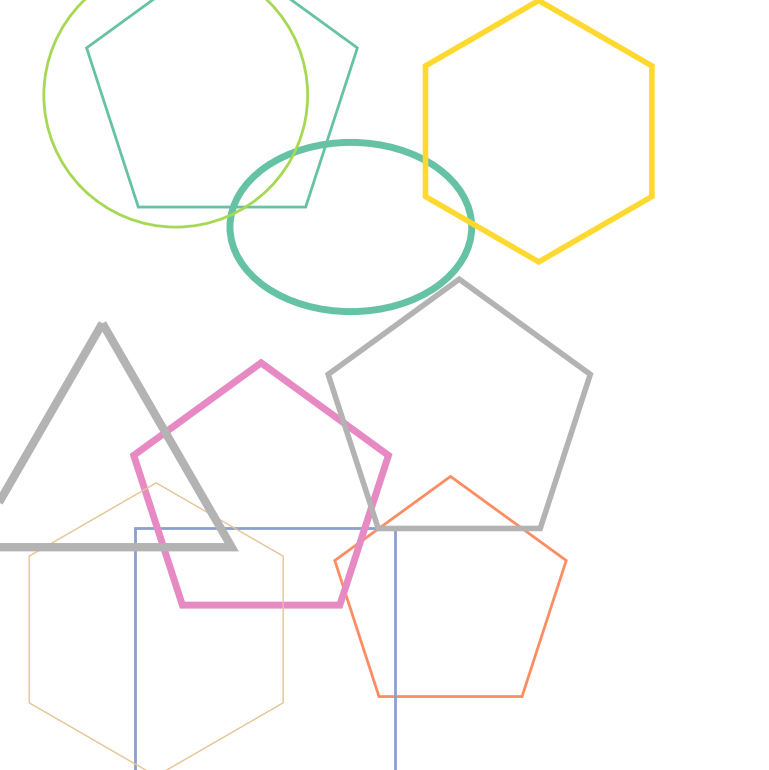[{"shape": "pentagon", "thickness": 1, "radius": 0.92, "center": [0.288, 0.881]}, {"shape": "oval", "thickness": 2.5, "radius": 0.78, "center": [0.456, 0.705]}, {"shape": "pentagon", "thickness": 1, "radius": 0.79, "center": [0.585, 0.223]}, {"shape": "square", "thickness": 1, "radius": 0.84, "center": [0.344, 0.145]}, {"shape": "pentagon", "thickness": 2.5, "radius": 0.87, "center": [0.339, 0.355]}, {"shape": "circle", "thickness": 1, "radius": 0.86, "center": [0.228, 0.876]}, {"shape": "hexagon", "thickness": 2, "radius": 0.85, "center": [0.7, 0.83]}, {"shape": "hexagon", "thickness": 0.5, "radius": 0.95, "center": [0.203, 0.182]}, {"shape": "triangle", "thickness": 3, "radius": 0.97, "center": [0.133, 0.386]}, {"shape": "pentagon", "thickness": 2, "radius": 0.89, "center": [0.596, 0.458]}]